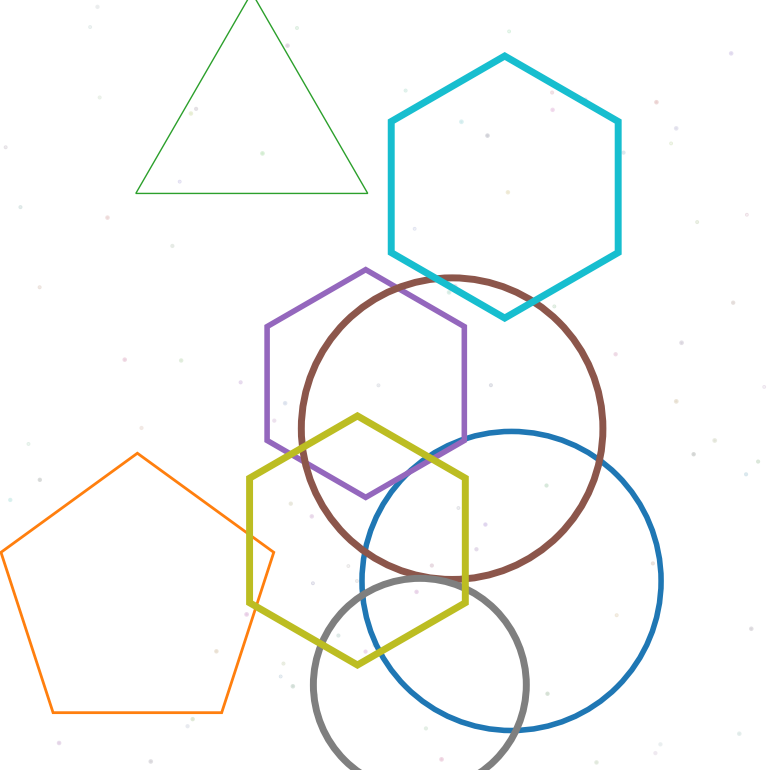[{"shape": "circle", "thickness": 2, "radius": 0.97, "center": [0.664, 0.245]}, {"shape": "pentagon", "thickness": 1, "radius": 0.93, "center": [0.178, 0.225]}, {"shape": "triangle", "thickness": 0.5, "radius": 0.87, "center": [0.327, 0.836]}, {"shape": "hexagon", "thickness": 2, "radius": 0.74, "center": [0.475, 0.502]}, {"shape": "circle", "thickness": 2.5, "radius": 0.98, "center": [0.587, 0.443]}, {"shape": "circle", "thickness": 2.5, "radius": 0.69, "center": [0.545, 0.111]}, {"shape": "hexagon", "thickness": 2.5, "radius": 0.81, "center": [0.464, 0.298]}, {"shape": "hexagon", "thickness": 2.5, "radius": 0.85, "center": [0.655, 0.757]}]